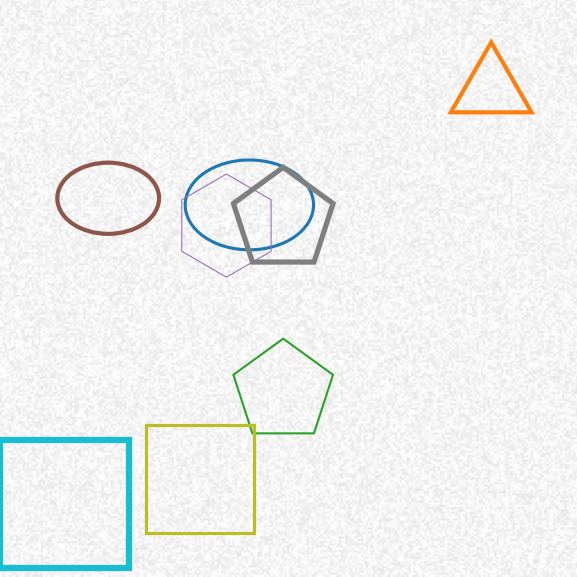[{"shape": "oval", "thickness": 1.5, "radius": 0.56, "center": [0.432, 0.644]}, {"shape": "triangle", "thickness": 2, "radius": 0.4, "center": [0.851, 0.845]}, {"shape": "pentagon", "thickness": 1, "radius": 0.45, "center": [0.49, 0.322]}, {"shape": "hexagon", "thickness": 0.5, "radius": 0.45, "center": [0.392, 0.609]}, {"shape": "oval", "thickness": 2, "radius": 0.44, "center": [0.187, 0.656]}, {"shape": "pentagon", "thickness": 2.5, "radius": 0.45, "center": [0.49, 0.619]}, {"shape": "square", "thickness": 1.5, "radius": 0.47, "center": [0.346, 0.169]}, {"shape": "square", "thickness": 3, "radius": 0.56, "center": [0.112, 0.126]}]